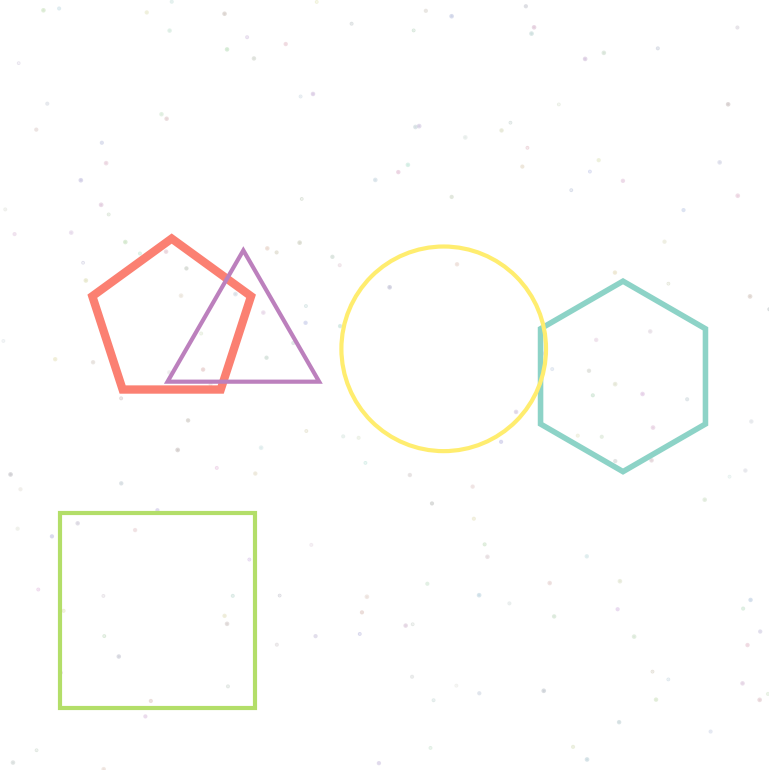[{"shape": "hexagon", "thickness": 2, "radius": 0.62, "center": [0.809, 0.511]}, {"shape": "pentagon", "thickness": 3, "radius": 0.54, "center": [0.223, 0.582]}, {"shape": "square", "thickness": 1.5, "radius": 0.63, "center": [0.205, 0.207]}, {"shape": "triangle", "thickness": 1.5, "radius": 0.57, "center": [0.316, 0.561]}, {"shape": "circle", "thickness": 1.5, "radius": 0.66, "center": [0.576, 0.547]}]